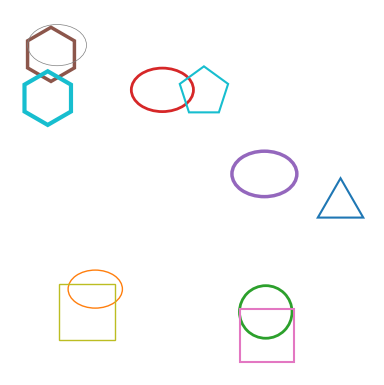[{"shape": "triangle", "thickness": 1.5, "radius": 0.34, "center": [0.885, 0.469]}, {"shape": "oval", "thickness": 1, "radius": 0.35, "center": [0.247, 0.249]}, {"shape": "circle", "thickness": 2, "radius": 0.34, "center": [0.69, 0.19]}, {"shape": "oval", "thickness": 2, "radius": 0.4, "center": [0.422, 0.767]}, {"shape": "oval", "thickness": 2.5, "radius": 0.42, "center": [0.687, 0.548]}, {"shape": "hexagon", "thickness": 2.5, "radius": 0.35, "center": [0.132, 0.859]}, {"shape": "square", "thickness": 1.5, "radius": 0.35, "center": [0.693, 0.129]}, {"shape": "oval", "thickness": 0.5, "radius": 0.38, "center": [0.148, 0.883]}, {"shape": "square", "thickness": 1, "radius": 0.36, "center": [0.225, 0.189]}, {"shape": "hexagon", "thickness": 3, "radius": 0.35, "center": [0.124, 0.745]}, {"shape": "pentagon", "thickness": 1.5, "radius": 0.33, "center": [0.53, 0.762]}]